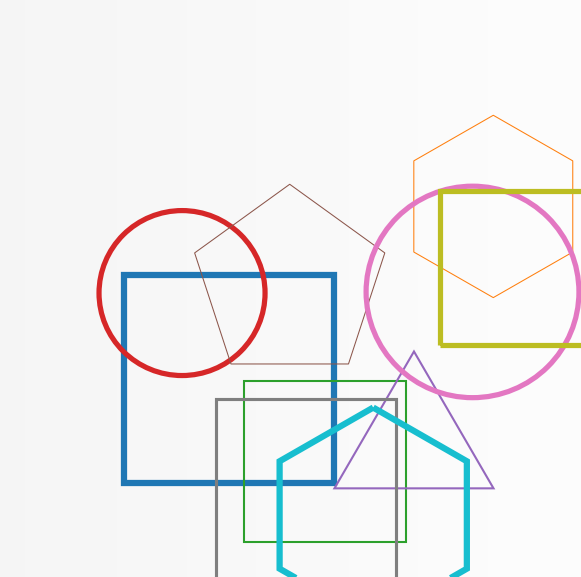[{"shape": "square", "thickness": 3, "radius": 0.9, "center": [0.394, 0.343]}, {"shape": "hexagon", "thickness": 0.5, "radius": 0.79, "center": [0.849, 0.642]}, {"shape": "square", "thickness": 1, "radius": 0.7, "center": [0.56, 0.2]}, {"shape": "circle", "thickness": 2.5, "radius": 0.71, "center": [0.313, 0.492]}, {"shape": "triangle", "thickness": 1, "radius": 0.79, "center": [0.712, 0.233]}, {"shape": "pentagon", "thickness": 0.5, "radius": 0.86, "center": [0.498, 0.508]}, {"shape": "circle", "thickness": 2.5, "radius": 0.92, "center": [0.813, 0.494]}, {"shape": "square", "thickness": 1.5, "radius": 0.77, "center": [0.526, 0.153]}, {"shape": "square", "thickness": 2.5, "radius": 0.67, "center": [0.891, 0.535]}, {"shape": "hexagon", "thickness": 3, "radius": 0.93, "center": [0.642, 0.107]}]